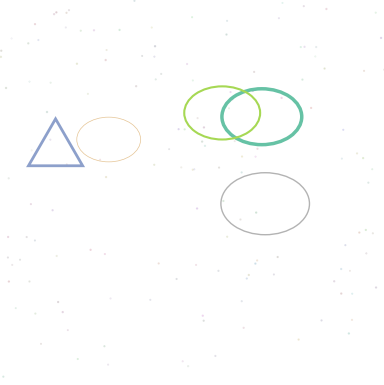[{"shape": "oval", "thickness": 2.5, "radius": 0.52, "center": [0.68, 0.697]}, {"shape": "triangle", "thickness": 2, "radius": 0.41, "center": [0.144, 0.61]}, {"shape": "oval", "thickness": 1.5, "radius": 0.49, "center": [0.577, 0.707]}, {"shape": "oval", "thickness": 0.5, "radius": 0.41, "center": [0.282, 0.638]}, {"shape": "oval", "thickness": 1, "radius": 0.58, "center": [0.689, 0.471]}]